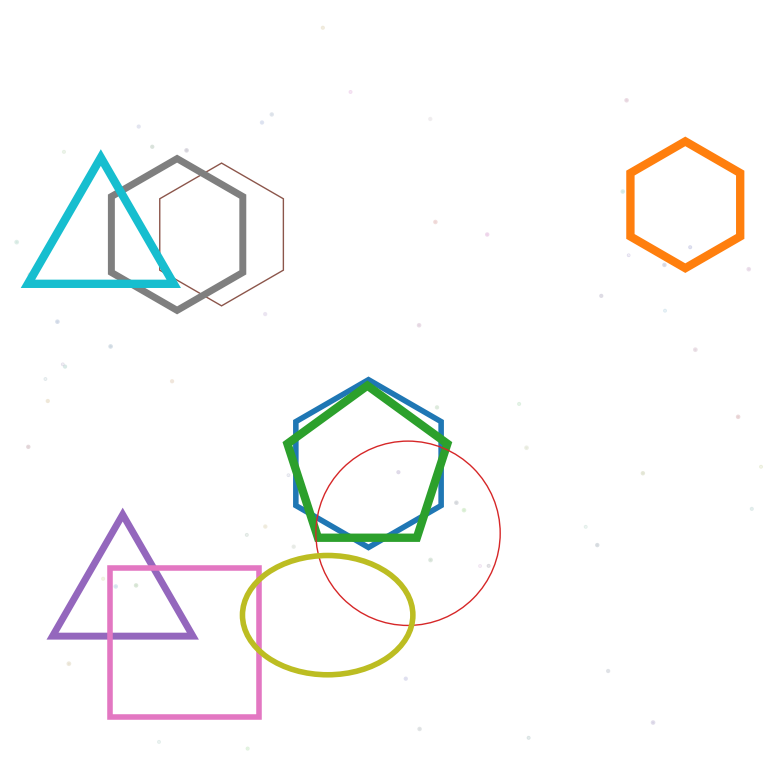[{"shape": "hexagon", "thickness": 2, "radius": 0.54, "center": [0.479, 0.398]}, {"shape": "hexagon", "thickness": 3, "radius": 0.41, "center": [0.89, 0.734]}, {"shape": "pentagon", "thickness": 3, "radius": 0.55, "center": [0.477, 0.39]}, {"shape": "circle", "thickness": 0.5, "radius": 0.6, "center": [0.53, 0.307]}, {"shape": "triangle", "thickness": 2.5, "radius": 0.53, "center": [0.159, 0.226]}, {"shape": "hexagon", "thickness": 0.5, "radius": 0.46, "center": [0.288, 0.695]}, {"shape": "square", "thickness": 2, "radius": 0.48, "center": [0.24, 0.166]}, {"shape": "hexagon", "thickness": 2.5, "radius": 0.49, "center": [0.23, 0.695]}, {"shape": "oval", "thickness": 2, "radius": 0.55, "center": [0.426, 0.201]}, {"shape": "triangle", "thickness": 3, "radius": 0.55, "center": [0.131, 0.686]}]